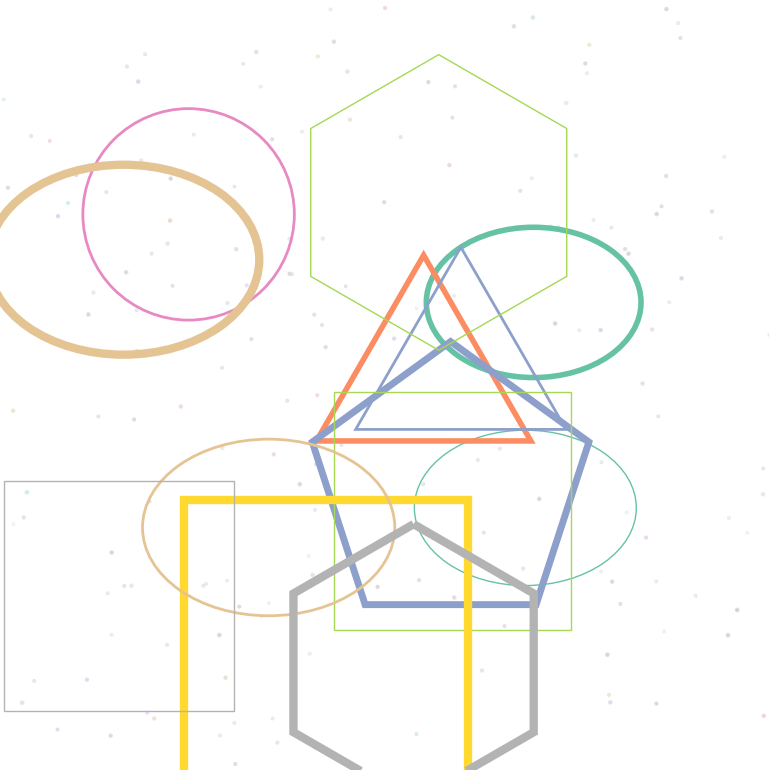[{"shape": "oval", "thickness": 2, "radius": 0.7, "center": [0.693, 0.607]}, {"shape": "oval", "thickness": 0.5, "radius": 0.72, "center": [0.682, 0.34]}, {"shape": "triangle", "thickness": 2, "radius": 0.8, "center": [0.55, 0.508]}, {"shape": "pentagon", "thickness": 2.5, "radius": 0.94, "center": [0.585, 0.368]}, {"shape": "triangle", "thickness": 1, "radius": 0.79, "center": [0.599, 0.521]}, {"shape": "circle", "thickness": 1, "radius": 0.69, "center": [0.245, 0.722]}, {"shape": "hexagon", "thickness": 0.5, "radius": 0.96, "center": [0.57, 0.737]}, {"shape": "square", "thickness": 0.5, "radius": 0.77, "center": [0.588, 0.336]}, {"shape": "square", "thickness": 3, "radius": 0.92, "center": [0.423, 0.166]}, {"shape": "oval", "thickness": 1, "radius": 0.82, "center": [0.349, 0.315]}, {"shape": "oval", "thickness": 3, "radius": 0.88, "center": [0.161, 0.663]}, {"shape": "hexagon", "thickness": 3, "radius": 0.9, "center": [0.537, 0.139]}, {"shape": "square", "thickness": 0.5, "radius": 0.75, "center": [0.155, 0.226]}]